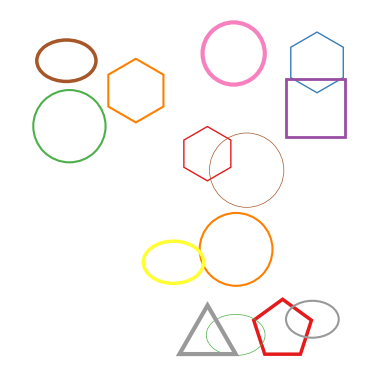[{"shape": "pentagon", "thickness": 2.5, "radius": 0.39, "center": [0.734, 0.144]}, {"shape": "hexagon", "thickness": 1, "radius": 0.35, "center": [0.539, 0.601]}, {"shape": "hexagon", "thickness": 1, "radius": 0.39, "center": [0.823, 0.838]}, {"shape": "circle", "thickness": 1.5, "radius": 0.47, "center": [0.18, 0.672]}, {"shape": "oval", "thickness": 0.5, "radius": 0.38, "center": [0.612, 0.13]}, {"shape": "square", "thickness": 2, "radius": 0.38, "center": [0.82, 0.72]}, {"shape": "circle", "thickness": 1.5, "radius": 0.47, "center": [0.613, 0.352]}, {"shape": "hexagon", "thickness": 1.5, "radius": 0.41, "center": [0.353, 0.765]}, {"shape": "oval", "thickness": 2.5, "radius": 0.39, "center": [0.451, 0.319]}, {"shape": "circle", "thickness": 0.5, "radius": 0.48, "center": [0.641, 0.558]}, {"shape": "oval", "thickness": 2.5, "radius": 0.38, "center": [0.172, 0.842]}, {"shape": "circle", "thickness": 3, "radius": 0.4, "center": [0.607, 0.861]}, {"shape": "triangle", "thickness": 3, "radius": 0.42, "center": [0.539, 0.123]}, {"shape": "oval", "thickness": 1.5, "radius": 0.34, "center": [0.811, 0.171]}]